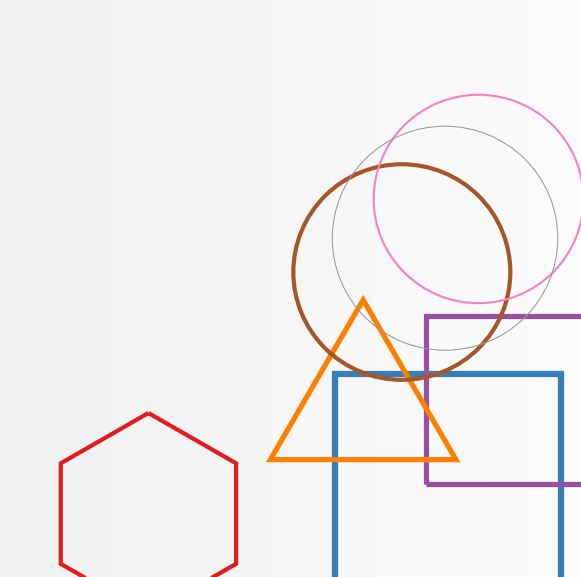[{"shape": "hexagon", "thickness": 2, "radius": 0.87, "center": [0.255, 0.11]}, {"shape": "square", "thickness": 3, "radius": 0.97, "center": [0.77, 0.156]}, {"shape": "square", "thickness": 2.5, "radius": 0.73, "center": [0.878, 0.307]}, {"shape": "triangle", "thickness": 2.5, "radius": 0.92, "center": [0.625, 0.295]}, {"shape": "circle", "thickness": 2, "radius": 0.93, "center": [0.691, 0.528]}, {"shape": "circle", "thickness": 1, "radius": 0.9, "center": [0.823, 0.655]}, {"shape": "circle", "thickness": 0.5, "radius": 0.97, "center": [0.766, 0.587]}]